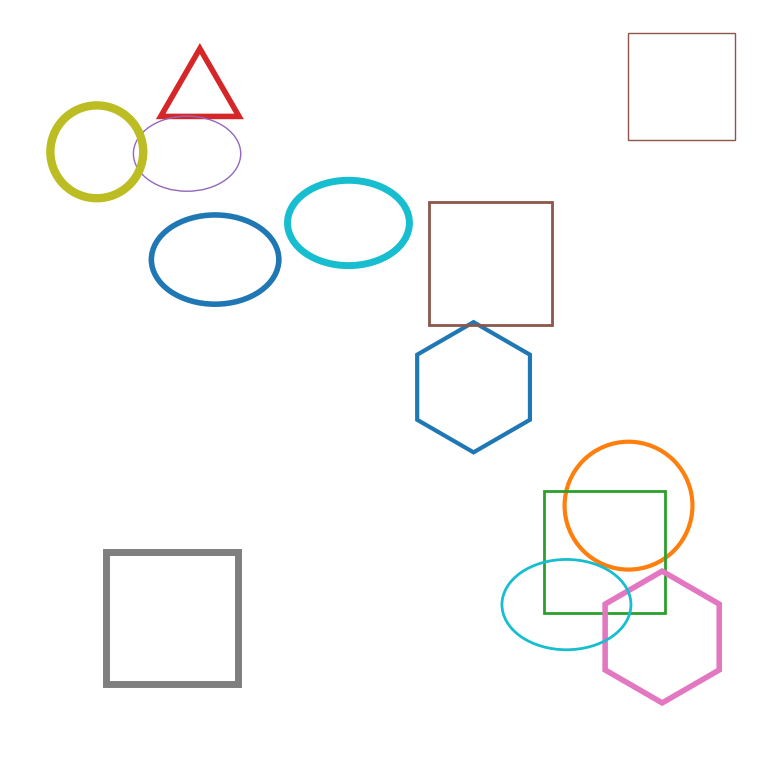[{"shape": "hexagon", "thickness": 1.5, "radius": 0.42, "center": [0.615, 0.497]}, {"shape": "oval", "thickness": 2, "radius": 0.41, "center": [0.279, 0.663]}, {"shape": "circle", "thickness": 1.5, "radius": 0.42, "center": [0.816, 0.343]}, {"shape": "square", "thickness": 1, "radius": 0.39, "center": [0.785, 0.283]}, {"shape": "triangle", "thickness": 2, "radius": 0.29, "center": [0.26, 0.878]}, {"shape": "oval", "thickness": 0.5, "radius": 0.35, "center": [0.243, 0.8]}, {"shape": "square", "thickness": 0.5, "radius": 0.35, "center": [0.885, 0.888]}, {"shape": "square", "thickness": 1, "radius": 0.4, "center": [0.637, 0.658]}, {"shape": "hexagon", "thickness": 2, "radius": 0.43, "center": [0.86, 0.173]}, {"shape": "square", "thickness": 2.5, "radius": 0.43, "center": [0.223, 0.197]}, {"shape": "circle", "thickness": 3, "radius": 0.3, "center": [0.126, 0.803]}, {"shape": "oval", "thickness": 1, "radius": 0.42, "center": [0.736, 0.215]}, {"shape": "oval", "thickness": 2.5, "radius": 0.4, "center": [0.453, 0.71]}]